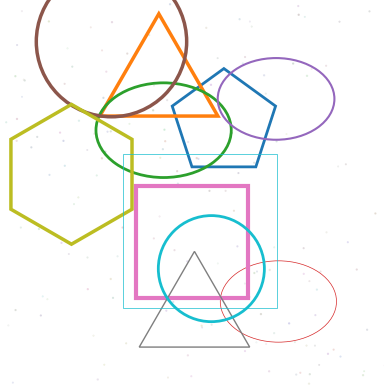[{"shape": "pentagon", "thickness": 2, "radius": 0.71, "center": [0.582, 0.681]}, {"shape": "triangle", "thickness": 2.5, "radius": 0.89, "center": [0.413, 0.787]}, {"shape": "oval", "thickness": 2, "radius": 0.88, "center": [0.425, 0.662]}, {"shape": "oval", "thickness": 0.5, "radius": 0.75, "center": [0.723, 0.217]}, {"shape": "oval", "thickness": 1.5, "radius": 0.76, "center": [0.717, 0.743]}, {"shape": "circle", "thickness": 2.5, "radius": 0.98, "center": [0.29, 0.892]}, {"shape": "square", "thickness": 3, "radius": 0.73, "center": [0.498, 0.371]}, {"shape": "triangle", "thickness": 1, "radius": 0.83, "center": [0.505, 0.181]}, {"shape": "hexagon", "thickness": 2.5, "radius": 0.91, "center": [0.186, 0.547]}, {"shape": "circle", "thickness": 2, "radius": 0.69, "center": [0.549, 0.302]}, {"shape": "square", "thickness": 0.5, "radius": 1.0, "center": [0.519, 0.4]}]